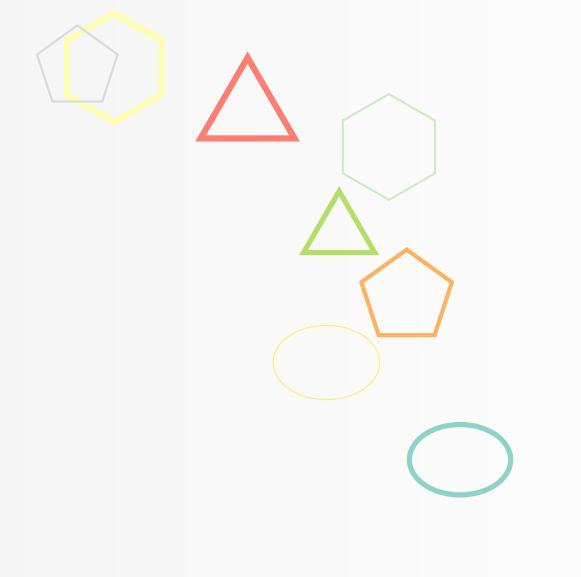[{"shape": "oval", "thickness": 2.5, "radius": 0.44, "center": [0.791, 0.203]}, {"shape": "hexagon", "thickness": 3, "radius": 0.47, "center": [0.196, 0.882]}, {"shape": "triangle", "thickness": 3, "radius": 0.47, "center": [0.426, 0.806]}, {"shape": "pentagon", "thickness": 2, "radius": 0.41, "center": [0.7, 0.485]}, {"shape": "triangle", "thickness": 2.5, "radius": 0.35, "center": [0.584, 0.597]}, {"shape": "pentagon", "thickness": 1, "radius": 0.36, "center": [0.133, 0.882]}, {"shape": "hexagon", "thickness": 1, "radius": 0.46, "center": [0.669, 0.745]}, {"shape": "oval", "thickness": 0.5, "radius": 0.46, "center": [0.562, 0.371]}]